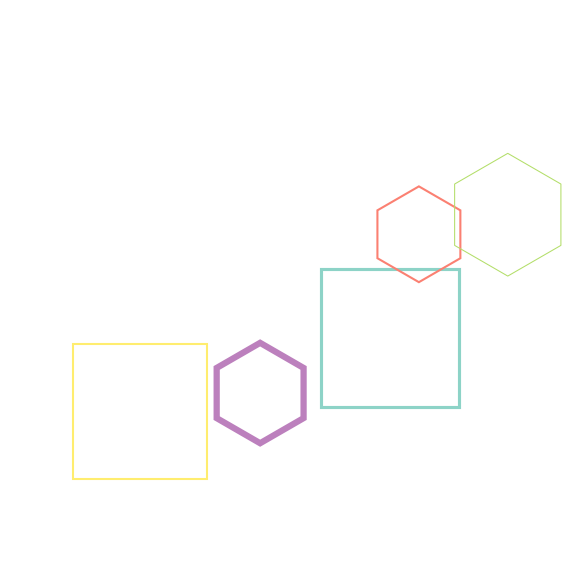[{"shape": "square", "thickness": 1.5, "radius": 0.6, "center": [0.675, 0.414]}, {"shape": "hexagon", "thickness": 1, "radius": 0.41, "center": [0.725, 0.593]}, {"shape": "hexagon", "thickness": 0.5, "radius": 0.53, "center": [0.879, 0.627]}, {"shape": "hexagon", "thickness": 3, "radius": 0.43, "center": [0.45, 0.319]}, {"shape": "square", "thickness": 1, "radius": 0.58, "center": [0.242, 0.287]}]